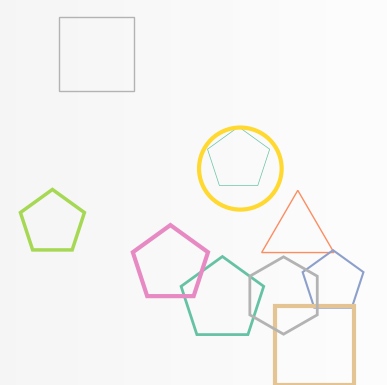[{"shape": "pentagon", "thickness": 2, "radius": 0.56, "center": [0.574, 0.222]}, {"shape": "pentagon", "thickness": 0.5, "radius": 0.42, "center": [0.616, 0.586]}, {"shape": "triangle", "thickness": 1, "radius": 0.54, "center": [0.769, 0.398]}, {"shape": "pentagon", "thickness": 1.5, "radius": 0.41, "center": [0.859, 0.268]}, {"shape": "pentagon", "thickness": 3, "radius": 0.51, "center": [0.44, 0.313]}, {"shape": "pentagon", "thickness": 2.5, "radius": 0.43, "center": [0.135, 0.421]}, {"shape": "circle", "thickness": 3, "radius": 0.53, "center": [0.62, 0.562]}, {"shape": "square", "thickness": 3, "radius": 0.52, "center": [0.812, 0.102]}, {"shape": "hexagon", "thickness": 2, "radius": 0.5, "center": [0.732, 0.232]}, {"shape": "square", "thickness": 1, "radius": 0.48, "center": [0.249, 0.86]}]